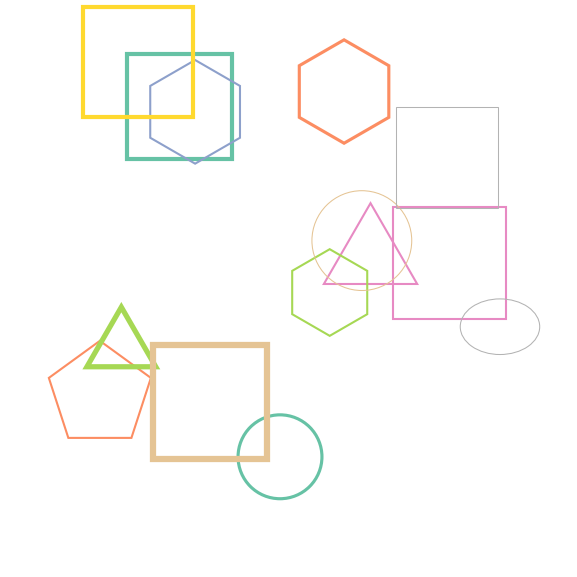[{"shape": "square", "thickness": 2, "radius": 0.46, "center": [0.31, 0.814]}, {"shape": "circle", "thickness": 1.5, "radius": 0.36, "center": [0.485, 0.208]}, {"shape": "pentagon", "thickness": 1, "radius": 0.46, "center": [0.173, 0.316]}, {"shape": "hexagon", "thickness": 1.5, "radius": 0.45, "center": [0.596, 0.841]}, {"shape": "hexagon", "thickness": 1, "radius": 0.45, "center": [0.338, 0.805]}, {"shape": "triangle", "thickness": 1, "radius": 0.47, "center": [0.642, 0.554]}, {"shape": "square", "thickness": 1, "radius": 0.49, "center": [0.778, 0.544]}, {"shape": "triangle", "thickness": 2.5, "radius": 0.34, "center": [0.21, 0.398]}, {"shape": "hexagon", "thickness": 1, "radius": 0.38, "center": [0.571, 0.493]}, {"shape": "square", "thickness": 2, "radius": 0.48, "center": [0.238, 0.891]}, {"shape": "circle", "thickness": 0.5, "radius": 0.43, "center": [0.627, 0.583]}, {"shape": "square", "thickness": 3, "radius": 0.49, "center": [0.363, 0.304]}, {"shape": "square", "thickness": 0.5, "radius": 0.44, "center": [0.774, 0.727]}, {"shape": "oval", "thickness": 0.5, "radius": 0.34, "center": [0.866, 0.433]}]